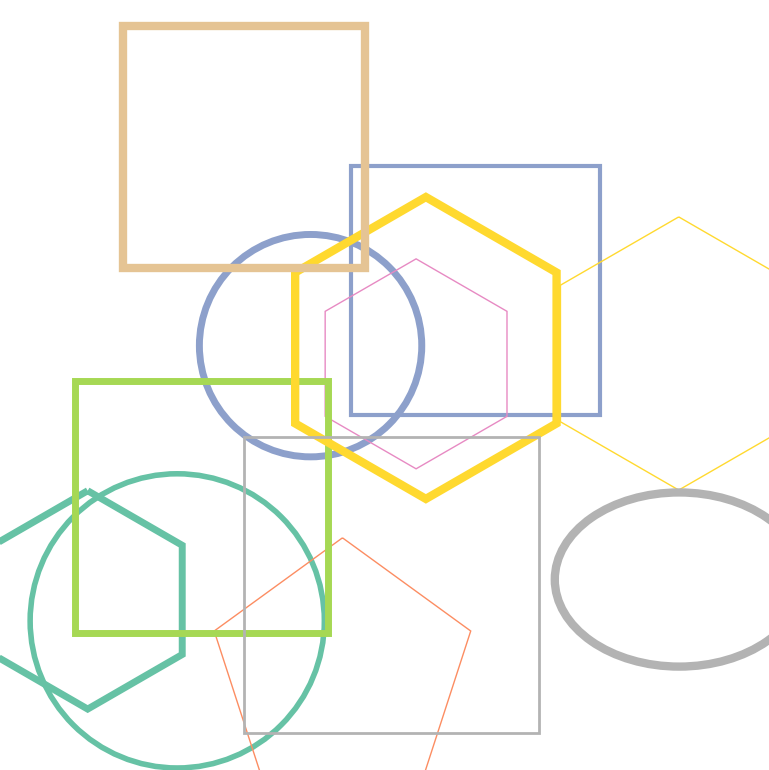[{"shape": "hexagon", "thickness": 2.5, "radius": 0.71, "center": [0.114, 0.221]}, {"shape": "circle", "thickness": 2, "radius": 0.96, "center": [0.23, 0.194]}, {"shape": "pentagon", "thickness": 0.5, "radius": 0.88, "center": [0.445, 0.126]}, {"shape": "square", "thickness": 1.5, "radius": 0.81, "center": [0.617, 0.623]}, {"shape": "circle", "thickness": 2.5, "radius": 0.72, "center": [0.403, 0.551]}, {"shape": "hexagon", "thickness": 0.5, "radius": 0.68, "center": [0.54, 0.527]}, {"shape": "square", "thickness": 2.5, "radius": 0.82, "center": [0.262, 0.341]}, {"shape": "hexagon", "thickness": 3, "radius": 0.98, "center": [0.553, 0.548]}, {"shape": "hexagon", "thickness": 0.5, "radius": 0.89, "center": [0.881, 0.541]}, {"shape": "square", "thickness": 3, "radius": 0.79, "center": [0.316, 0.809]}, {"shape": "square", "thickness": 1, "radius": 0.96, "center": [0.508, 0.24]}, {"shape": "oval", "thickness": 3, "radius": 0.81, "center": [0.882, 0.247]}]